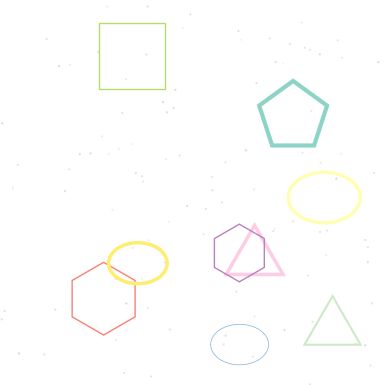[{"shape": "pentagon", "thickness": 3, "radius": 0.46, "center": [0.761, 0.697]}, {"shape": "oval", "thickness": 2.5, "radius": 0.47, "center": [0.842, 0.487]}, {"shape": "hexagon", "thickness": 1, "radius": 0.47, "center": [0.269, 0.224]}, {"shape": "oval", "thickness": 0.5, "radius": 0.38, "center": [0.622, 0.105]}, {"shape": "square", "thickness": 1, "radius": 0.43, "center": [0.344, 0.853]}, {"shape": "triangle", "thickness": 2.5, "radius": 0.43, "center": [0.661, 0.33]}, {"shape": "hexagon", "thickness": 1, "radius": 0.37, "center": [0.622, 0.343]}, {"shape": "triangle", "thickness": 1.5, "radius": 0.42, "center": [0.864, 0.147]}, {"shape": "oval", "thickness": 2.5, "radius": 0.38, "center": [0.358, 0.316]}]